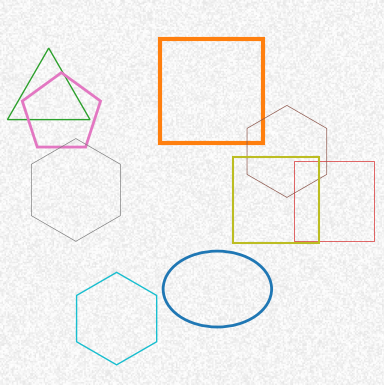[{"shape": "oval", "thickness": 2, "radius": 0.7, "center": [0.565, 0.249]}, {"shape": "square", "thickness": 3, "radius": 0.67, "center": [0.549, 0.763]}, {"shape": "triangle", "thickness": 1, "radius": 0.62, "center": [0.127, 0.751]}, {"shape": "square", "thickness": 0.5, "radius": 0.52, "center": [0.868, 0.478]}, {"shape": "hexagon", "thickness": 0.5, "radius": 0.6, "center": [0.745, 0.607]}, {"shape": "pentagon", "thickness": 2, "radius": 0.53, "center": [0.16, 0.704]}, {"shape": "hexagon", "thickness": 0.5, "radius": 0.67, "center": [0.197, 0.507]}, {"shape": "square", "thickness": 1.5, "radius": 0.56, "center": [0.717, 0.481]}, {"shape": "hexagon", "thickness": 1, "radius": 0.6, "center": [0.303, 0.172]}]